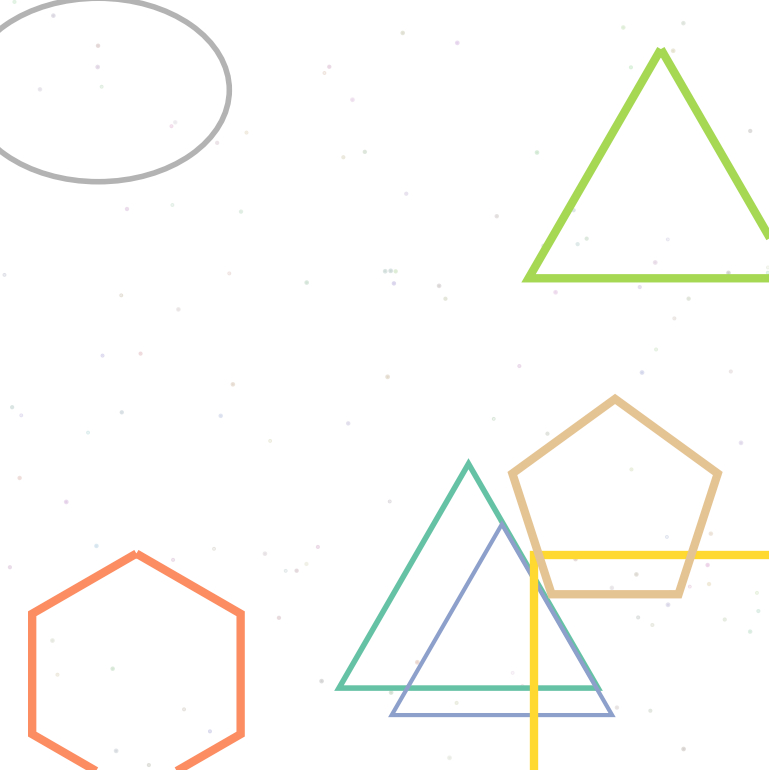[{"shape": "triangle", "thickness": 2, "radius": 0.97, "center": [0.608, 0.204]}, {"shape": "hexagon", "thickness": 3, "radius": 0.78, "center": [0.177, 0.125]}, {"shape": "triangle", "thickness": 1.5, "radius": 0.83, "center": [0.652, 0.154]}, {"shape": "triangle", "thickness": 3, "radius": 0.99, "center": [0.858, 0.738]}, {"shape": "square", "thickness": 3, "radius": 0.85, "center": [0.864, 0.108]}, {"shape": "pentagon", "thickness": 3, "radius": 0.7, "center": [0.799, 0.342]}, {"shape": "oval", "thickness": 2, "radius": 0.85, "center": [0.128, 0.883]}]